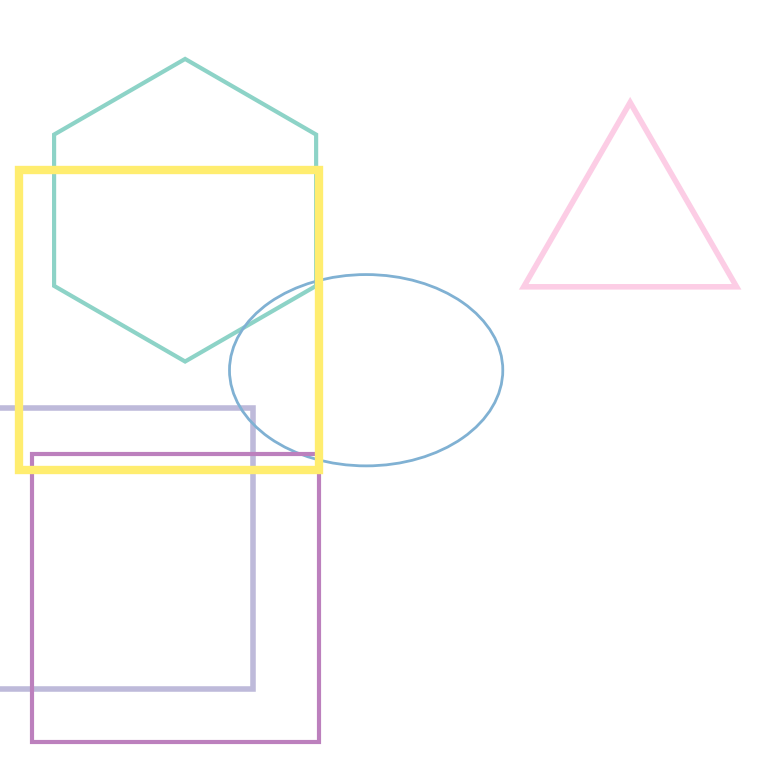[{"shape": "hexagon", "thickness": 1.5, "radius": 0.98, "center": [0.24, 0.727]}, {"shape": "square", "thickness": 2, "radius": 0.91, "center": [0.147, 0.288]}, {"shape": "oval", "thickness": 1, "radius": 0.89, "center": [0.476, 0.519]}, {"shape": "triangle", "thickness": 2, "radius": 0.8, "center": [0.818, 0.707]}, {"shape": "square", "thickness": 1.5, "radius": 0.93, "center": [0.228, 0.223]}, {"shape": "square", "thickness": 3, "radius": 0.97, "center": [0.22, 0.584]}]